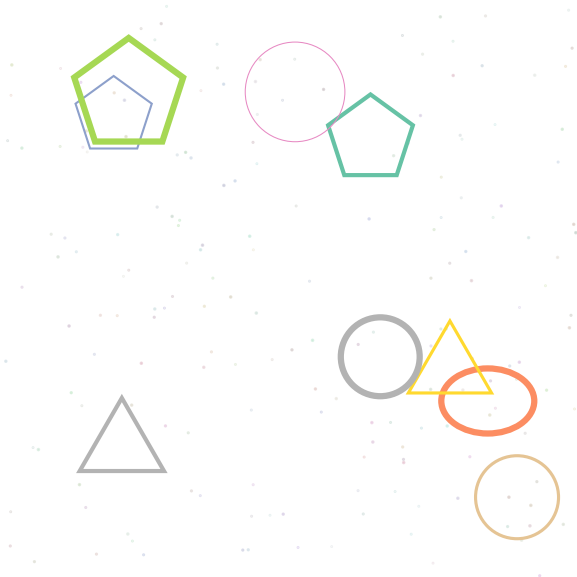[{"shape": "pentagon", "thickness": 2, "radius": 0.39, "center": [0.642, 0.758]}, {"shape": "oval", "thickness": 3, "radius": 0.4, "center": [0.845, 0.305]}, {"shape": "pentagon", "thickness": 1, "radius": 0.35, "center": [0.197, 0.798]}, {"shape": "circle", "thickness": 0.5, "radius": 0.43, "center": [0.511, 0.84]}, {"shape": "pentagon", "thickness": 3, "radius": 0.5, "center": [0.223, 0.834]}, {"shape": "triangle", "thickness": 1.5, "radius": 0.42, "center": [0.779, 0.36]}, {"shape": "circle", "thickness": 1.5, "radius": 0.36, "center": [0.895, 0.138]}, {"shape": "triangle", "thickness": 2, "radius": 0.42, "center": [0.211, 0.226]}, {"shape": "circle", "thickness": 3, "radius": 0.34, "center": [0.658, 0.381]}]